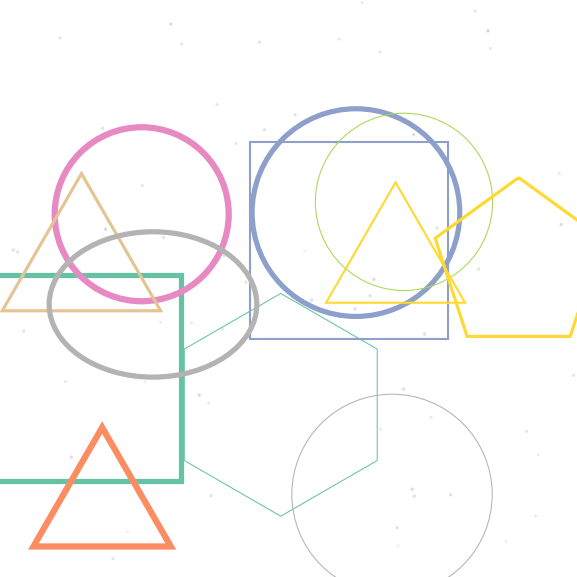[{"shape": "hexagon", "thickness": 0.5, "radius": 0.96, "center": [0.486, 0.298]}, {"shape": "square", "thickness": 2.5, "radius": 0.89, "center": [0.136, 0.345]}, {"shape": "triangle", "thickness": 3, "radius": 0.69, "center": [0.177, 0.122]}, {"shape": "circle", "thickness": 2.5, "radius": 0.9, "center": [0.616, 0.631]}, {"shape": "square", "thickness": 1, "radius": 0.86, "center": [0.604, 0.583]}, {"shape": "circle", "thickness": 3, "radius": 0.75, "center": [0.245, 0.628]}, {"shape": "circle", "thickness": 0.5, "radius": 0.77, "center": [0.7, 0.65]}, {"shape": "triangle", "thickness": 1, "radius": 0.69, "center": [0.685, 0.544]}, {"shape": "pentagon", "thickness": 1.5, "radius": 0.76, "center": [0.898, 0.54]}, {"shape": "triangle", "thickness": 1.5, "radius": 0.79, "center": [0.141, 0.54]}, {"shape": "circle", "thickness": 0.5, "radius": 0.87, "center": [0.679, 0.143]}, {"shape": "oval", "thickness": 2.5, "radius": 0.9, "center": [0.265, 0.472]}]